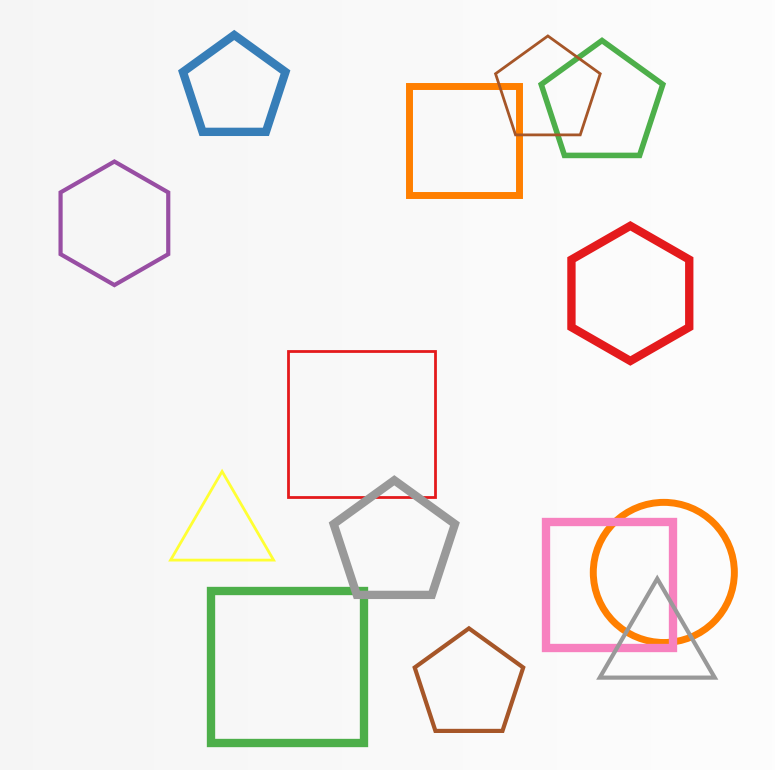[{"shape": "square", "thickness": 1, "radius": 0.47, "center": [0.466, 0.449]}, {"shape": "hexagon", "thickness": 3, "radius": 0.44, "center": [0.813, 0.619]}, {"shape": "pentagon", "thickness": 3, "radius": 0.35, "center": [0.302, 0.885]}, {"shape": "square", "thickness": 3, "radius": 0.49, "center": [0.371, 0.134]}, {"shape": "pentagon", "thickness": 2, "radius": 0.41, "center": [0.777, 0.865]}, {"shape": "hexagon", "thickness": 1.5, "radius": 0.4, "center": [0.148, 0.71]}, {"shape": "square", "thickness": 2.5, "radius": 0.35, "center": [0.598, 0.818]}, {"shape": "circle", "thickness": 2.5, "radius": 0.46, "center": [0.857, 0.257]}, {"shape": "triangle", "thickness": 1, "radius": 0.38, "center": [0.287, 0.311]}, {"shape": "pentagon", "thickness": 1.5, "radius": 0.37, "center": [0.605, 0.11]}, {"shape": "pentagon", "thickness": 1, "radius": 0.36, "center": [0.707, 0.882]}, {"shape": "square", "thickness": 3, "radius": 0.41, "center": [0.787, 0.24]}, {"shape": "pentagon", "thickness": 3, "radius": 0.41, "center": [0.509, 0.294]}, {"shape": "triangle", "thickness": 1.5, "radius": 0.43, "center": [0.848, 0.163]}]